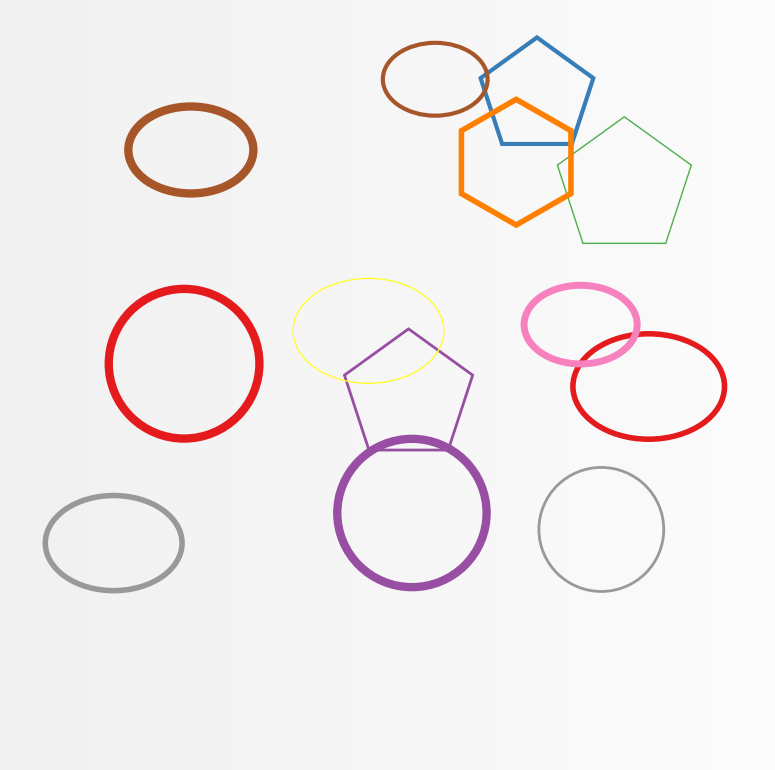[{"shape": "oval", "thickness": 2, "radius": 0.49, "center": [0.837, 0.498]}, {"shape": "circle", "thickness": 3, "radius": 0.49, "center": [0.238, 0.528]}, {"shape": "pentagon", "thickness": 1.5, "radius": 0.38, "center": [0.693, 0.875]}, {"shape": "pentagon", "thickness": 0.5, "radius": 0.45, "center": [0.806, 0.757]}, {"shape": "pentagon", "thickness": 1, "radius": 0.43, "center": [0.527, 0.486]}, {"shape": "circle", "thickness": 3, "radius": 0.48, "center": [0.532, 0.334]}, {"shape": "hexagon", "thickness": 2, "radius": 0.41, "center": [0.666, 0.789]}, {"shape": "oval", "thickness": 0.5, "radius": 0.49, "center": [0.475, 0.57]}, {"shape": "oval", "thickness": 1.5, "radius": 0.34, "center": [0.562, 0.897]}, {"shape": "oval", "thickness": 3, "radius": 0.4, "center": [0.246, 0.805]}, {"shape": "oval", "thickness": 2.5, "radius": 0.36, "center": [0.749, 0.578]}, {"shape": "circle", "thickness": 1, "radius": 0.4, "center": [0.776, 0.312]}, {"shape": "oval", "thickness": 2, "radius": 0.44, "center": [0.147, 0.295]}]